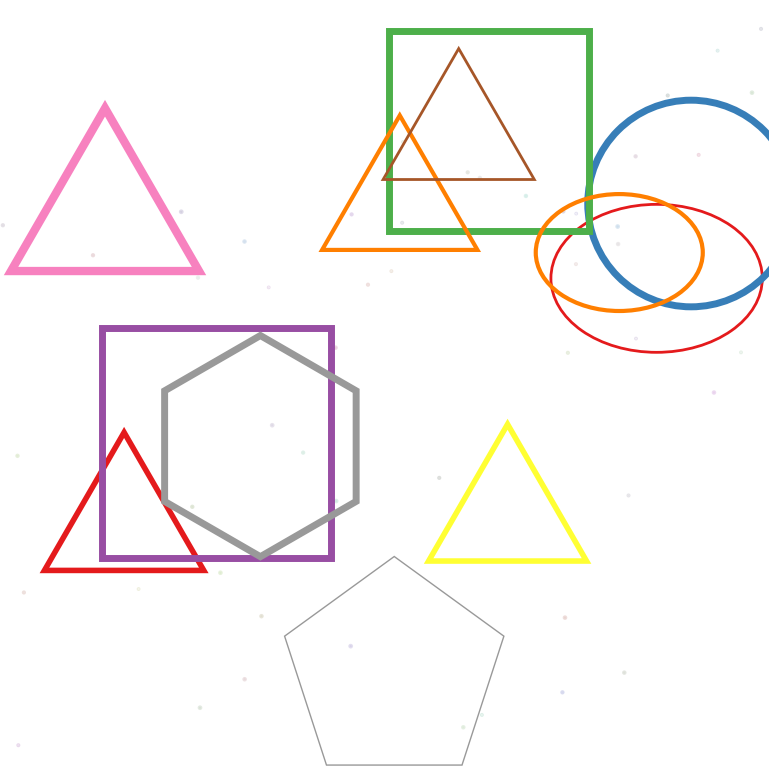[{"shape": "oval", "thickness": 1, "radius": 0.69, "center": [0.853, 0.639]}, {"shape": "triangle", "thickness": 2, "radius": 0.6, "center": [0.161, 0.319]}, {"shape": "circle", "thickness": 2.5, "radius": 0.67, "center": [0.897, 0.736]}, {"shape": "square", "thickness": 2.5, "radius": 0.65, "center": [0.635, 0.83]}, {"shape": "square", "thickness": 2.5, "radius": 0.75, "center": [0.281, 0.425]}, {"shape": "triangle", "thickness": 1.5, "radius": 0.58, "center": [0.519, 0.734]}, {"shape": "oval", "thickness": 1.5, "radius": 0.54, "center": [0.804, 0.672]}, {"shape": "triangle", "thickness": 2, "radius": 0.59, "center": [0.659, 0.331]}, {"shape": "triangle", "thickness": 1, "radius": 0.57, "center": [0.596, 0.824]}, {"shape": "triangle", "thickness": 3, "radius": 0.7, "center": [0.136, 0.718]}, {"shape": "hexagon", "thickness": 2.5, "radius": 0.72, "center": [0.338, 0.421]}, {"shape": "pentagon", "thickness": 0.5, "radius": 0.75, "center": [0.512, 0.128]}]